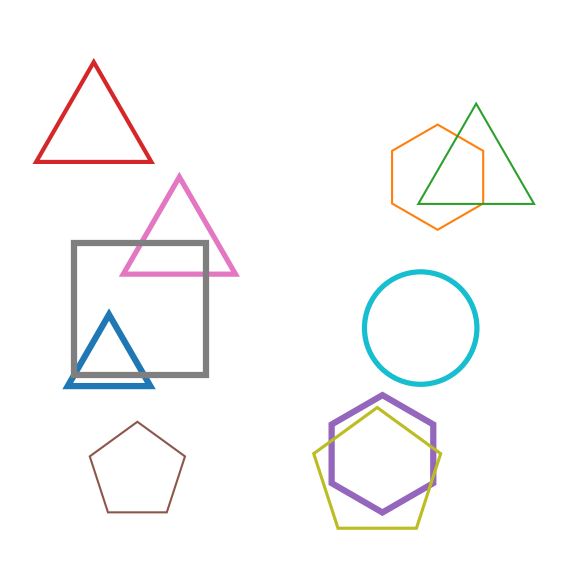[{"shape": "triangle", "thickness": 3, "radius": 0.41, "center": [0.189, 0.372]}, {"shape": "hexagon", "thickness": 1, "radius": 0.46, "center": [0.758, 0.692]}, {"shape": "triangle", "thickness": 1, "radius": 0.58, "center": [0.825, 0.704]}, {"shape": "triangle", "thickness": 2, "radius": 0.58, "center": [0.162, 0.776]}, {"shape": "hexagon", "thickness": 3, "radius": 0.51, "center": [0.662, 0.213]}, {"shape": "pentagon", "thickness": 1, "radius": 0.43, "center": [0.238, 0.182]}, {"shape": "triangle", "thickness": 2.5, "radius": 0.56, "center": [0.311, 0.581]}, {"shape": "square", "thickness": 3, "radius": 0.57, "center": [0.242, 0.464]}, {"shape": "pentagon", "thickness": 1.5, "radius": 0.58, "center": [0.653, 0.178]}, {"shape": "circle", "thickness": 2.5, "radius": 0.49, "center": [0.728, 0.431]}]